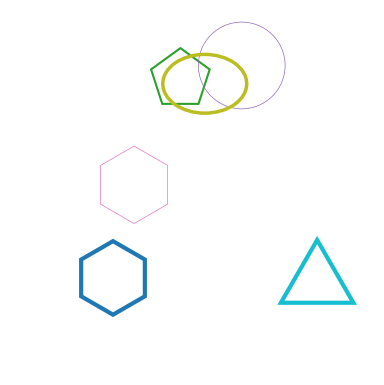[{"shape": "hexagon", "thickness": 3, "radius": 0.48, "center": [0.293, 0.278]}, {"shape": "pentagon", "thickness": 1.5, "radius": 0.4, "center": [0.469, 0.795]}, {"shape": "circle", "thickness": 0.5, "radius": 0.56, "center": [0.628, 0.83]}, {"shape": "hexagon", "thickness": 0.5, "radius": 0.5, "center": [0.348, 0.52]}, {"shape": "oval", "thickness": 2.5, "radius": 0.54, "center": [0.532, 0.782]}, {"shape": "triangle", "thickness": 3, "radius": 0.54, "center": [0.824, 0.268]}]